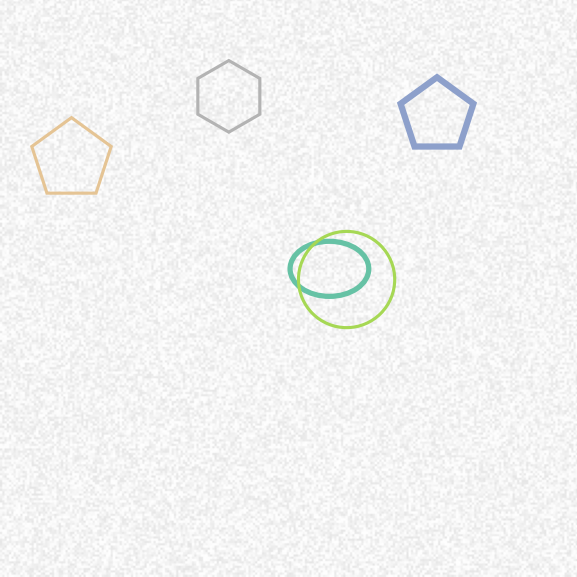[{"shape": "oval", "thickness": 2.5, "radius": 0.34, "center": [0.57, 0.534]}, {"shape": "pentagon", "thickness": 3, "radius": 0.33, "center": [0.757, 0.799]}, {"shape": "circle", "thickness": 1.5, "radius": 0.42, "center": [0.6, 0.515]}, {"shape": "pentagon", "thickness": 1.5, "radius": 0.36, "center": [0.124, 0.723]}, {"shape": "hexagon", "thickness": 1.5, "radius": 0.31, "center": [0.396, 0.832]}]